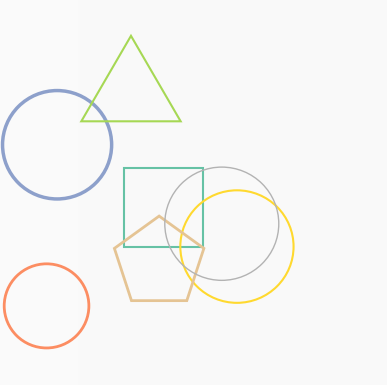[{"shape": "square", "thickness": 1.5, "radius": 0.51, "center": [0.422, 0.461]}, {"shape": "circle", "thickness": 2, "radius": 0.55, "center": [0.12, 0.205]}, {"shape": "circle", "thickness": 2.5, "radius": 0.7, "center": [0.147, 0.624]}, {"shape": "triangle", "thickness": 1.5, "radius": 0.74, "center": [0.338, 0.759]}, {"shape": "circle", "thickness": 1.5, "radius": 0.73, "center": [0.611, 0.36]}, {"shape": "pentagon", "thickness": 2, "radius": 0.61, "center": [0.411, 0.317]}, {"shape": "circle", "thickness": 1, "radius": 0.74, "center": [0.572, 0.419]}]